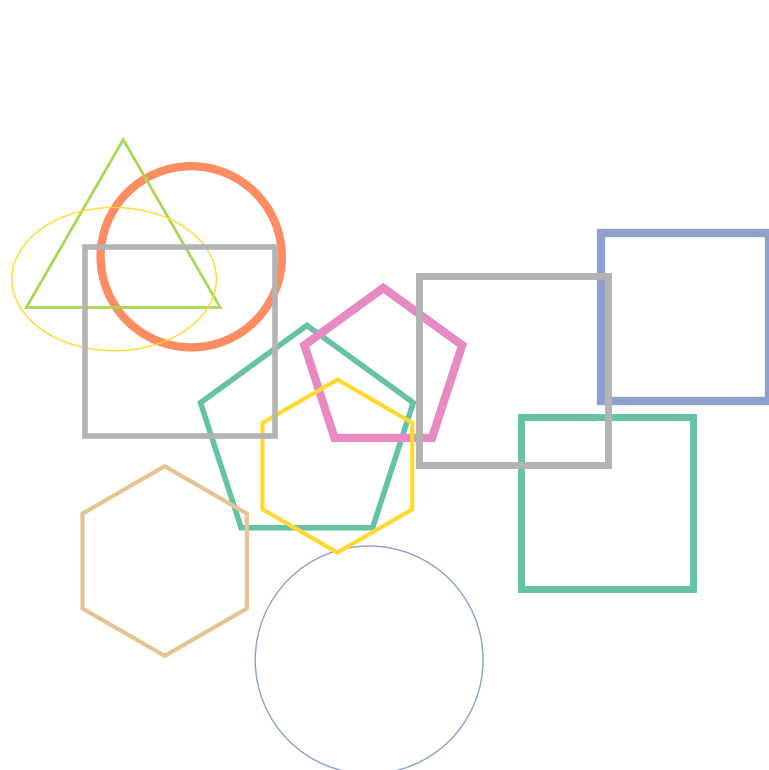[{"shape": "square", "thickness": 2.5, "radius": 0.56, "center": [0.788, 0.347]}, {"shape": "pentagon", "thickness": 2, "radius": 0.73, "center": [0.399, 0.432]}, {"shape": "circle", "thickness": 3, "radius": 0.59, "center": [0.248, 0.667]}, {"shape": "square", "thickness": 3, "radius": 0.55, "center": [0.89, 0.588]}, {"shape": "circle", "thickness": 0.5, "radius": 0.74, "center": [0.479, 0.143]}, {"shape": "pentagon", "thickness": 3, "radius": 0.54, "center": [0.498, 0.518]}, {"shape": "triangle", "thickness": 1, "radius": 0.73, "center": [0.16, 0.673]}, {"shape": "oval", "thickness": 0.5, "radius": 0.66, "center": [0.148, 0.638]}, {"shape": "hexagon", "thickness": 1.5, "radius": 0.56, "center": [0.438, 0.395]}, {"shape": "hexagon", "thickness": 1.5, "radius": 0.62, "center": [0.214, 0.271]}, {"shape": "square", "thickness": 2, "radius": 0.62, "center": [0.234, 0.557]}, {"shape": "square", "thickness": 2.5, "radius": 0.61, "center": [0.667, 0.519]}]